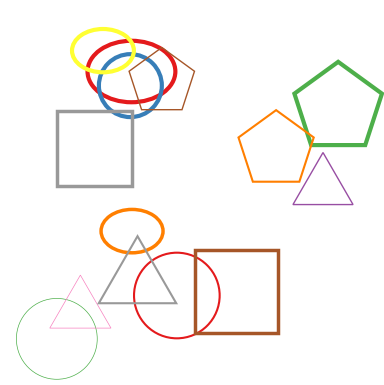[{"shape": "circle", "thickness": 1.5, "radius": 0.56, "center": [0.459, 0.232]}, {"shape": "oval", "thickness": 3, "radius": 0.57, "center": [0.341, 0.814]}, {"shape": "circle", "thickness": 3, "radius": 0.41, "center": [0.339, 0.778]}, {"shape": "circle", "thickness": 0.5, "radius": 0.53, "center": [0.148, 0.12]}, {"shape": "pentagon", "thickness": 3, "radius": 0.6, "center": [0.878, 0.72]}, {"shape": "triangle", "thickness": 1, "radius": 0.45, "center": [0.839, 0.514]}, {"shape": "oval", "thickness": 2.5, "radius": 0.4, "center": [0.343, 0.4]}, {"shape": "pentagon", "thickness": 1.5, "radius": 0.51, "center": [0.717, 0.611]}, {"shape": "oval", "thickness": 3, "radius": 0.4, "center": [0.267, 0.868]}, {"shape": "square", "thickness": 2.5, "radius": 0.54, "center": [0.614, 0.242]}, {"shape": "pentagon", "thickness": 1, "radius": 0.45, "center": [0.42, 0.787]}, {"shape": "triangle", "thickness": 0.5, "radius": 0.46, "center": [0.209, 0.194]}, {"shape": "square", "thickness": 2.5, "radius": 0.49, "center": [0.245, 0.614]}, {"shape": "triangle", "thickness": 1.5, "radius": 0.58, "center": [0.357, 0.27]}]